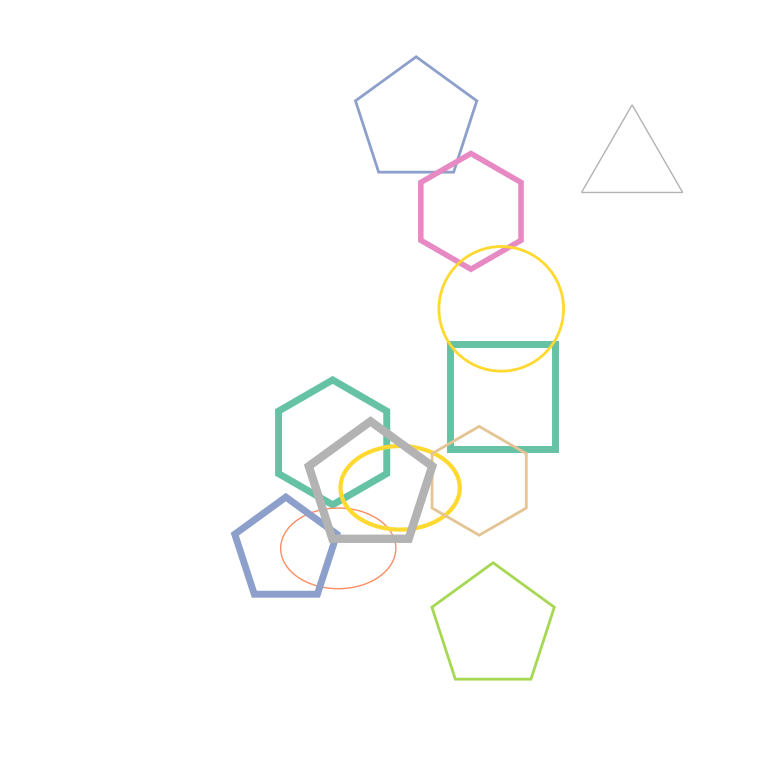[{"shape": "square", "thickness": 2.5, "radius": 0.34, "center": [0.653, 0.485]}, {"shape": "hexagon", "thickness": 2.5, "radius": 0.41, "center": [0.432, 0.425]}, {"shape": "oval", "thickness": 0.5, "radius": 0.37, "center": [0.439, 0.288]}, {"shape": "pentagon", "thickness": 1, "radius": 0.41, "center": [0.54, 0.843]}, {"shape": "pentagon", "thickness": 2.5, "radius": 0.35, "center": [0.371, 0.285]}, {"shape": "hexagon", "thickness": 2, "radius": 0.38, "center": [0.612, 0.726]}, {"shape": "pentagon", "thickness": 1, "radius": 0.42, "center": [0.64, 0.186]}, {"shape": "circle", "thickness": 1, "radius": 0.4, "center": [0.651, 0.599]}, {"shape": "oval", "thickness": 1.5, "radius": 0.39, "center": [0.52, 0.366]}, {"shape": "hexagon", "thickness": 1, "radius": 0.35, "center": [0.622, 0.376]}, {"shape": "pentagon", "thickness": 3, "radius": 0.42, "center": [0.481, 0.369]}, {"shape": "triangle", "thickness": 0.5, "radius": 0.38, "center": [0.821, 0.788]}]